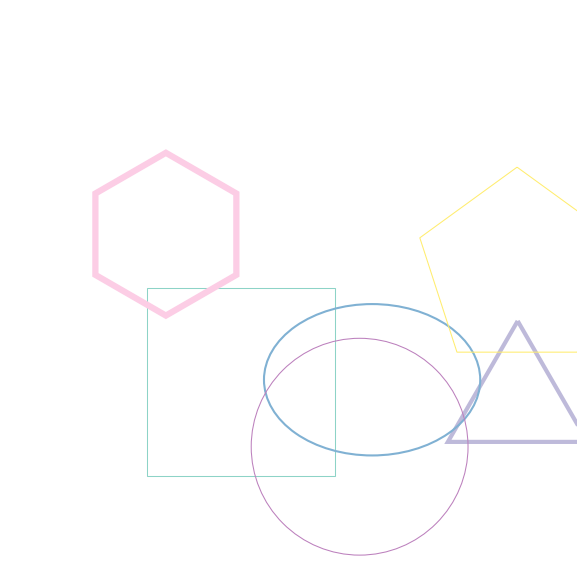[{"shape": "square", "thickness": 0.5, "radius": 0.81, "center": [0.417, 0.338]}, {"shape": "triangle", "thickness": 2, "radius": 0.7, "center": [0.896, 0.304]}, {"shape": "oval", "thickness": 1, "radius": 0.94, "center": [0.644, 0.342]}, {"shape": "hexagon", "thickness": 3, "radius": 0.7, "center": [0.287, 0.594]}, {"shape": "circle", "thickness": 0.5, "radius": 0.94, "center": [0.623, 0.226]}, {"shape": "pentagon", "thickness": 0.5, "radius": 0.89, "center": [0.895, 0.533]}]